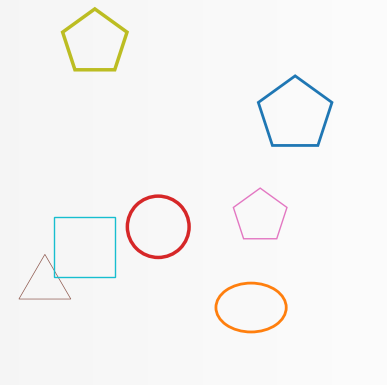[{"shape": "pentagon", "thickness": 2, "radius": 0.5, "center": [0.762, 0.703]}, {"shape": "oval", "thickness": 2, "radius": 0.45, "center": [0.648, 0.201]}, {"shape": "circle", "thickness": 2.5, "radius": 0.4, "center": [0.408, 0.411]}, {"shape": "triangle", "thickness": 0.5, "radius": 0.39, "center": [0.116, 0.262]}, {"shape": "pentagon", "thickness": 1, "radius": 0.36, "center": [0.671, 0.439]}, {"shape": "pentagon", "thickness": 2.5, "radius": 0.44, "center": [0.245, 0.889]}, {"shape": "square", "thickness": 1, "radius": 0.39, "center": [0.218, 0.359]}]